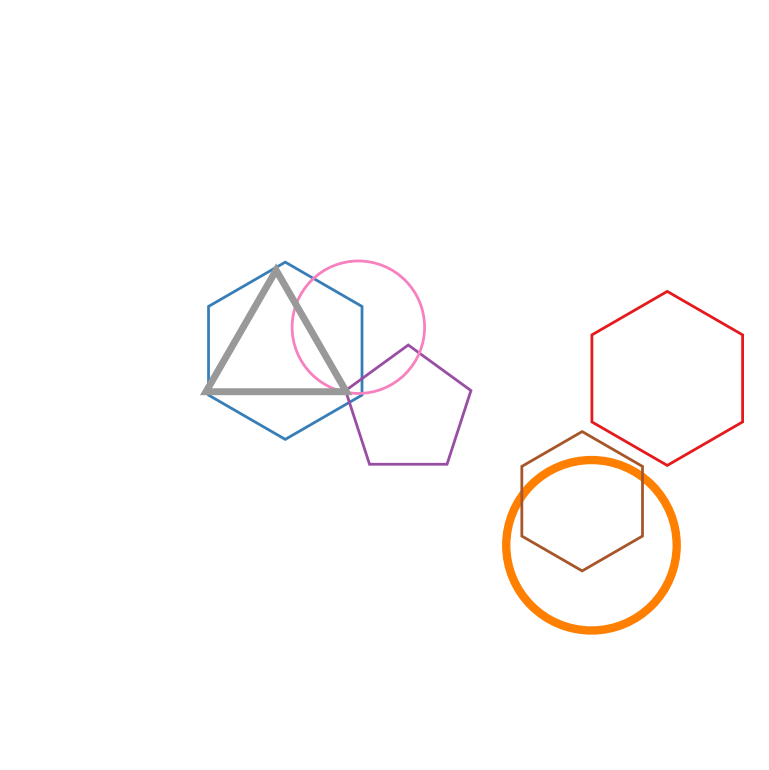[{"shape": "hexagon", "thickness": 1, "radius": 0.57, "center": [0.867, 0.509]}, {"shape": "hexagon", "thickness": 1, "radius": 0.58, "center": [0.37, 0.544]}, {"shape": "pentagon", "thickness": 1, "radius": 0.43, "center": [0.53, 0.466]}, {"shape": "circle", "thickness": 3, "radius": 0.55, "center": [0.768, 0.292]}, {"shape": "hexagon", "thickness": 1, "radius": 0.45, "center": [0.756, 0.349]}, {"shape": "circle", "thickness": 1, "radius": 0.43, "center": [0.465, 0.575]}, {"shape": "triangle", "thickness": 2.5, "radius": 0.53, "center": [0.359, 0.544]}]